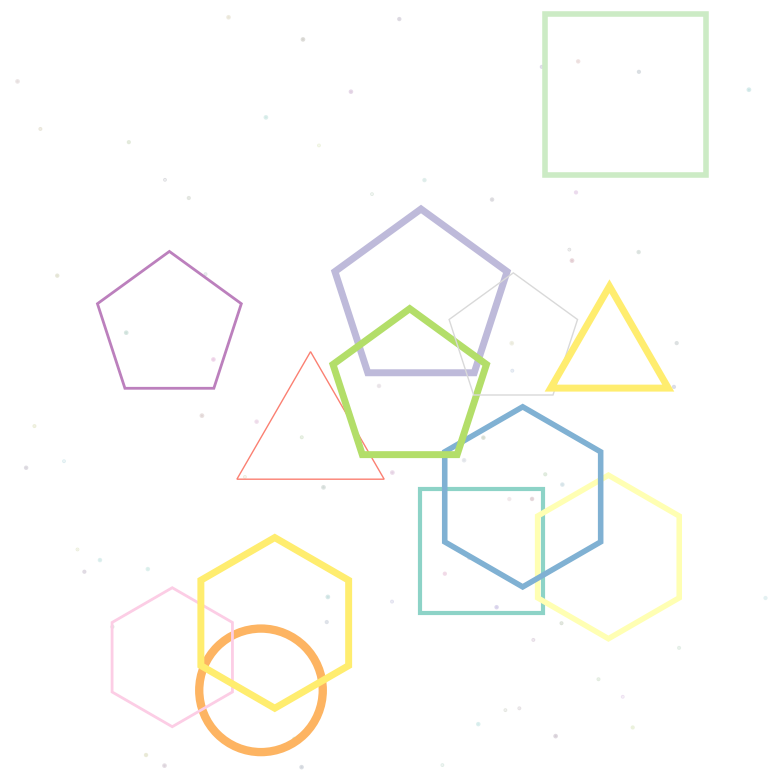[{"shape": "square", "thickness": 1.5, "radius": 0.4, "center": [0.625, 0.285]}, {"shape": "hexagon", "thickness": 2, "radius": 0.53, "center": [0.79, 0.277]}, {"shape": "pentagon", "thickness": 2.5, "radius": 0.59, "center": [0.547, 0.611]}, {"shape": "triangle", "thickness": 0.5, "radius": 0.55, "center": [0.403, 0.433]}, {"shape": "hexagon", "thickness": 2, "radius": 0.58, "center": [0.679, 0.355]}, {"shape": "circle", "thickness": 3, "radius": 0.4, "center": [0.339, 0.103]}, {"shape": "pentagon", "thickness": 2.5, "radius": 0.52, "center": [0.532, 0.494]}, {"shape": "hexagon", "thickness": 1, "radius": 0.45, "center": [0.224, 0.146]}, {"shape": "pentagon", "thickness": 0.5, "radius": 0.44, "center": [0.667, 0.558]}, {"shape": "pentagon", "thickness": 1, "radius": 0.49, "center": [0.22, 0.575]}, {"shape": "square", "thickness": 2, "radius": 0.52, "center": [0.813, 0.877]}, {"shape": "hexagon", "thickness": 2.5, "radius": 0.55, "center": [0.357, 0.191]}, {"shape": "triangle", "thickness": 2.5, "radius": 0.44, "center": [0.792, 0.54]}]